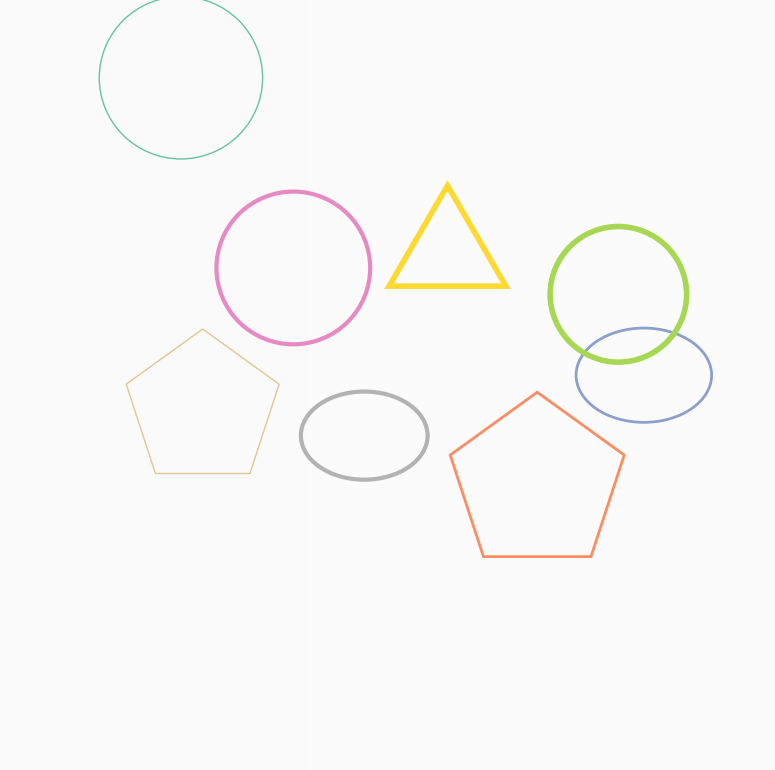[{"shape": "circle", "thickness": 0.5, "radius": 0.53, "center": [0.233, 0.899]}, {"shape": "pentagon", "thickness": 1, "radius": 0.59, "center": [0.693, 0.373]}, {"shape": "oval", "thickness": 1, "radius": 0.44, "center": [0.831, 0.513]}, {"shape": "circle", "thickness": 1.5, "radius": 0.5, "center": [0.378, 0.652]}, {"shape": "circle", "thickness": 2, "radius": 0.44, "center": [0.798, 0.618]}, {"shape": "triangle", "thickness": 2, "radius": 0.44, "center": [0.577, 0.672]}, {"shape": "pentagon", "thickness": 0.5, "radius": 0.52, "center": [0.262, 0.469]}, {"shape": "oval", "thickness": 1.5, "radius": 0.41, "center": [0.47, 0.434]}]